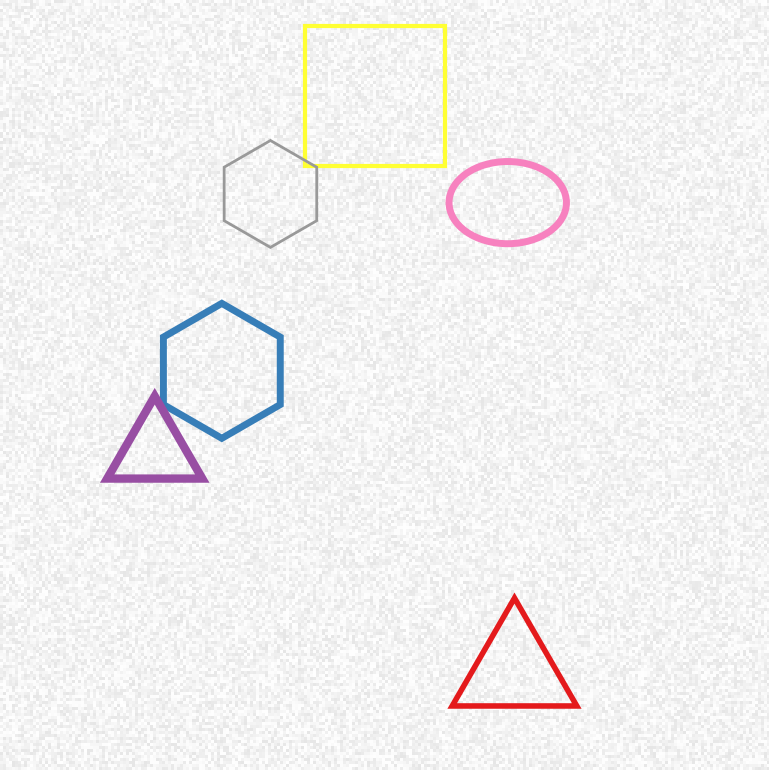[{"shape": "triangle", "thickness": 2, "radius": 0.47, "center": [0.668, 0.13]}, {"shape": "hexagon", "thickness": 2.5, "radius": 0.44, "center": [0.288, 0.518]}, {"shape": "triangle", "thickness": 3, "radius": 0.36, "center": [0.201, 0.414]}, {"shape": "square", "thickness": 1.5, "radius": 0.45, "center": [0.487, 0.876]}, {"shape": "oval", "thickness": 2.5, "radius": 0.38, "center": [0.659, 0.737]}, {"shape": "hexagon", "thickness": 1, "radius": 0.35, "center": [0.351, 0.748]}]